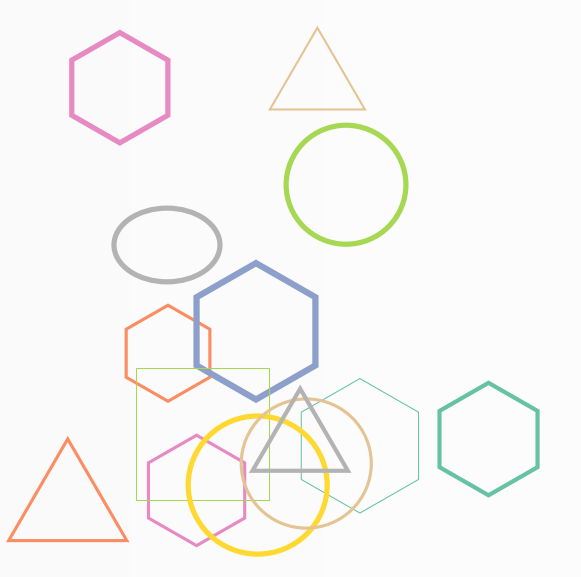[{"shape": "hexagon", "thickness": 0.5, "radius": 0.58, "center": [0.619, 0.227]}, {"shape": "hexagon", "thickness": 2, "radius": 0.49, "center": [0.84, 0.239]}, {"shape": "hexagon", "thickness": 1.5, "radius": 0.42, "center": [0.289, 0.387]}, {"shape": "triangle", "thickness": 1.5, "radius": 0.59, "center": [0.117, 0.122]}, {"shape": "hexagon", "thickness": 3, "radius": 0.59, "center": [0.44, 0.425]}, {"shape": "hexagon", "thickness": 2.5, "radius": 0.48, "center": [0.206, 0.847]}, {"shape": "hexagon", "thickness": 1.5, "radius": 0.48, "center": [0.338, 0.15]}, {"shape": "square", "thickness": 0.5, "radius": 0.57, "center": [0.349, 0.248]}, {"shape": "circle", "thickness": 2.5, "radius": 0.52, "center": [0.595, 0.679]}, {"shape": "circle", "thickness": 2.5, "radius": 0.6, "center": [0.443, 0.159]}, {"shape": "triangle", "thickness": 1, "radius": 0.47, "center": [0.546, 0.857]}, {"shape": "circle", "thickness": 1.5, "radius": 0.56, "center": [0.527, 0.196]}, {"shape": "oval", "thickness": 2.5, "radius": 0.46, "center": [0.287, 0.575]}, {"shape": "triangle", "thickness": 2, "radius": 0.47, "center": [0.516, 0.231]}]